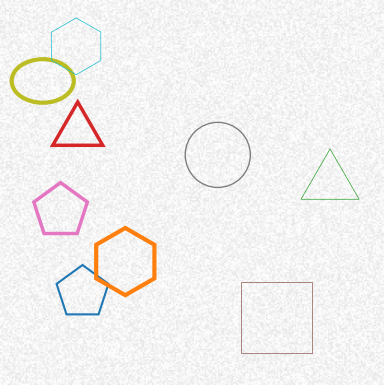[{"shape": "pentagon", "thickness": 1.5, "radius": 0.35, "center": [0.214, 0.241]}, {"shape": "hexagon", "thickness": 3, "radius": 0.44, "center": [0.325, 0.321]}, {"shape": "triangle", "thickness": 0.5, "radius": 0.44, "center": [0.857, 0.526]}, {"shape": "triangle", "thickness": 2.5, "radius": 0.37, "center": [0.202, 0.66]}, {"shape": "square", "thickness": 0.5, "radius": 0.46, "center": [0.719, 0.177]}, {"shape": "pentagon", "thickness": 2.5, "radius": 0.37, "center": [0.157, 0.453]}, {"shape": "circle", "thickness": 1, "radius": 0.42, "center": [0.566, 0.598]}, {"shape": "oval", "thickness": 3, "radius": 0.4, "center": [0.111, 0.79]}, {"shape": "hexagon", "thickness": 0.5, "radius": 0.37, "center": [0.198, 0.88]}]